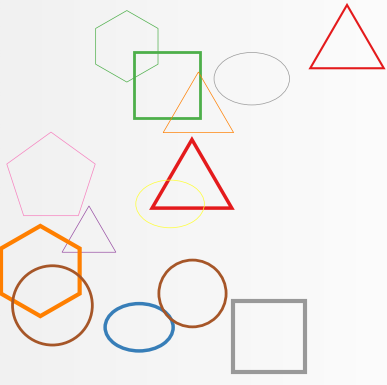[{"shape": "triangle", "thickness": 1.5, "radius": 0.55, "center": [0.896, 0.878]}, {"shape": "triangle", "thickness": 2.5, "radius": 0.59, "center": [0.495, 0.519]}, {"shape": "oval", "thickness": 2.5, "radius": 0.44, "center": [0.359, 0.15]}, {"shape": "hexagon", "thickness": 0.5, "radius": 0.46, "center": [0.327, 0.88]}, {"shape": "square", "thickness": 2, "radius": 0.43, "center": [0.43, 0.78]}, {"shape": "triangle", "thickness": 0.5, "radius": 0.4, "center": [0.23, 0.385]}, {"shape": "triangle", "thickness": 0.5, "radius": 0.52, "center": [0.512, 0.708]}, {"shape": "hexagon", "thickness": 3, "radius": 0.59, "center": [0.104, 0.296]}, {"shape": "oval", "thickness": 0.5, "radius": 0.44, "center": [0.439, 0.47]}, {"shape": "circle", "thickness": 2, "radius": 0.43, "center": [0.497, 0.238]}, {"shape": "circle", "thickness": 2, "radius": 0.51, "center": [0.135, 0.207]}, {"shape": "pentagon", "thickness": 0.5, "radius": 0.6, "center": [0.132, 0.537]}, {"shape": "oval", "thickness": 0.5, "radius": 0.49, "center": [0.65, 0.796]}, {"shape": "square", "thickness": 3, "radius": 0.46, "center": [0.694, 0.126]}]